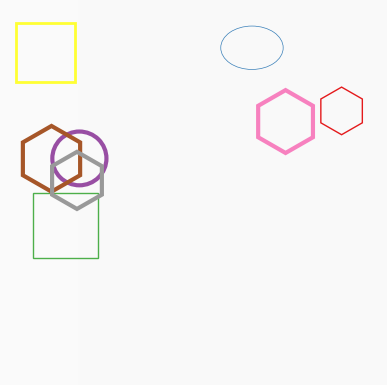[{"shape": "hexagon", "thickness": 1, "radius": 0.31, "center": [0.882, 0.712]}, {"shape": "oval", "thickness": 0.5, "radius": 0.4, "center": [0.65, 0.876]}, {"shape": "square", "thickness": 1, "radius": 0.42, "center": [0.169, 0.415]}, {"shape": "circle", "thickness": 3, "radius": 0.35, "center": [0.205, 0.589]}, {"shape": "square", "thickness": 2, "radius": 0.38, "center": [0.117, 0.865]}, {"shape": "hexagon", "thickness": 3, "radius": 0.43, "center": [0.133, 0.588]}, {"shape": "hexagon", "thickness": 3, "radius": 0.41, "center": [0.737, 0.684]}, {"shape": "hexagon", "thickness": 3, "radius": 0.37, "center": [0.199, 0.531]}]